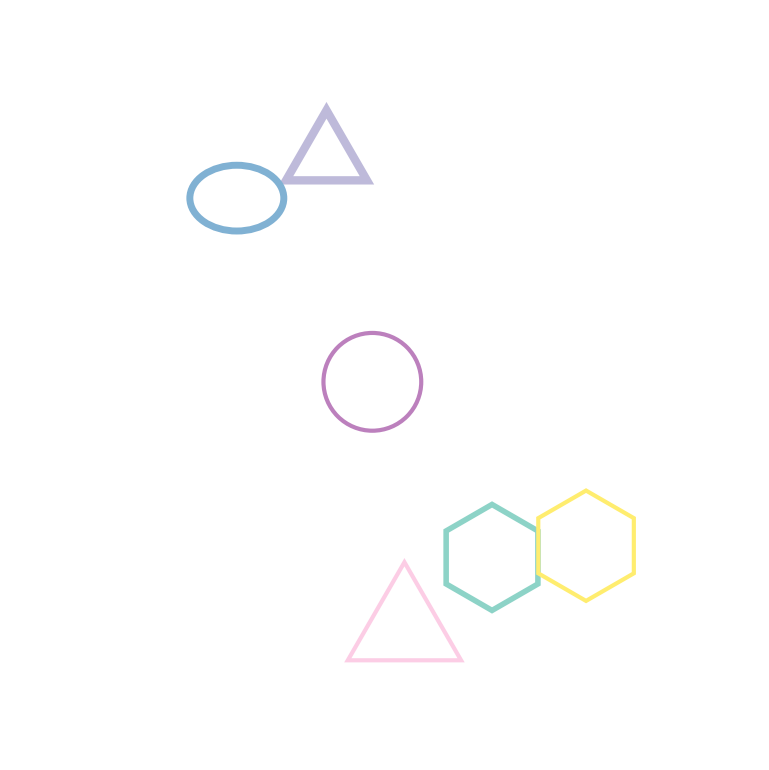[{"shape": "hexagon", "thickness": 2, "radius": 0.34, "center": [0.639, 0.276]}, {"shape": "triangle", "thickness": 3, "radius": 0.3, "center": [0.424, 0.796]}, {"shape": "oval", "thickness": 2.5, "radius": 0.31, "center": [0.308, 0.743]}, {"shape": "triangle", "thickness": 1.5, "radius": 0.42, "center": [0.525, 0.185]}, {"shape": "circle", "thickness": 1.5, "radius": 0.32, "center": [0.484, 0.504]}, {"shape": "hexagon", "thickness": 1.5, "radius": 0.36, "center": [0.761, 0.291]}]